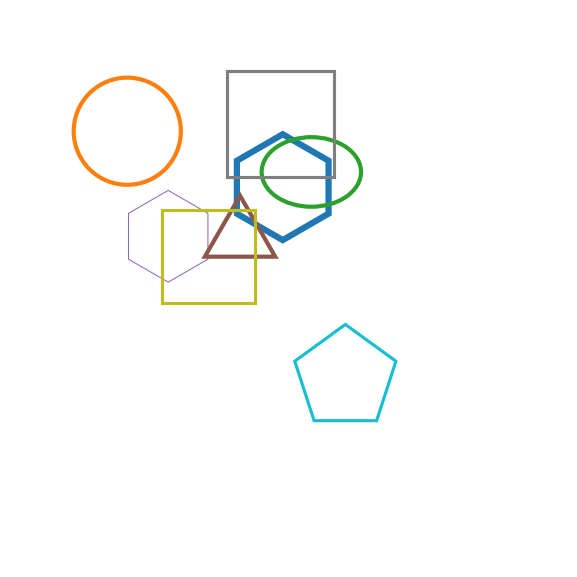[{"shape": "hexagon", "thickness": 3, "radius": 0.46, "center": [0.49, 0.675]}, {"shape": "circle", "thickness": 2, "radius": 0.46, "center": [0.22, 0.772]}, {"shape": "oval", "thickness": 2, "radius": 0.43, "center": [0.539, 0.701]}, {"shape": "hexagon", "thickness": 0.5, "radius": 0.4, "center": [0.291, 0.59]}, {"shape": "triangle", "thickness": 2, "radius": 0.35, "center": [0.416, 0.59]}, {"shape": "square", "thickness": 1.5, "radius": 0.46, "center": [0.485, 0.784]}, {"shape": "square", "thickness": 1.5, "radius": 0.4, "center": [0.362, 0.556]}, {"shape": "pentagon", "thickness": 1.5, "radius": 0.46, "center": [0.598, 0.345]}]